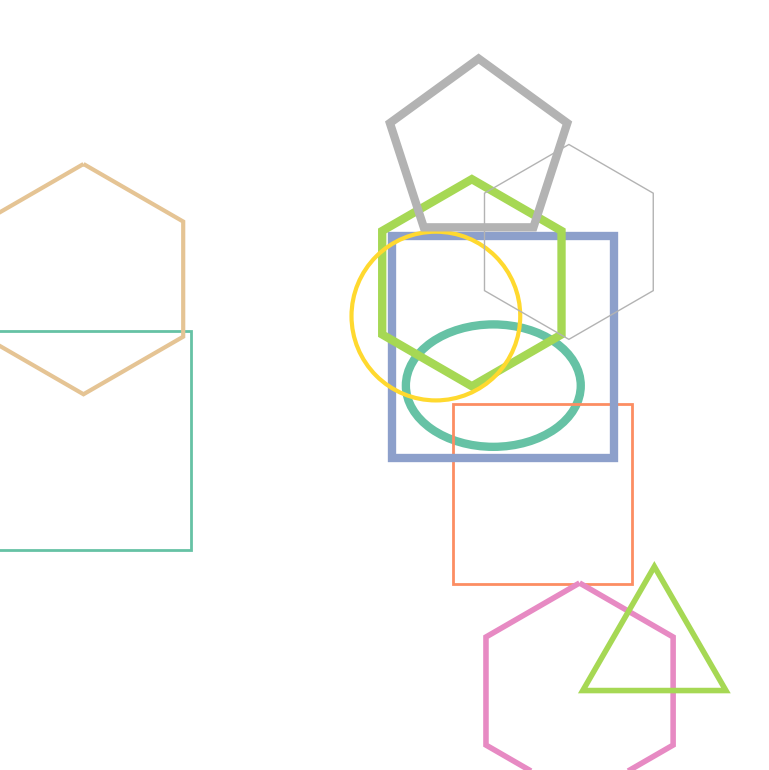[{"shape": "oval", "thickness": 3, "radius": 0.57, "center": [0.641, 0.499]}, {"shape": "square", "thickness": 1, "radius": 0.71, "center": [0.106, 0.428]}, {"shape": "square", "thickness": 1, "radius": 0.58, "center": [0.704, 0.358]}, {"shape": "square", "thickness": 3, "radius": 0.72, "center": [0.654, 0.55]}, {"shape": "hexagon", "thickness": 2, "radius": 0.7, "center": [0.753, 0.103]}, {"shape": "triangle", "thickness": 2, "radius": 0.54, "center": [0.85, 0.157]}, {"shape": "hexagon", "thickness": 3, "radius": 0.67, "center": [0.613, 0.633]}, {"shape": "circle", "thickness": 1.5, "radius": 0.55, "center": [0.566, 0.59]}, {"shape": "hexagon", "thickness": 1.5, "radius": 0.75, "center": [0.108, 0.638]}, {"shape": "hexagon", "thickness": 0.5, "radius": 0.63, "center": [0.739, 0.686]}, {"shape": "pentagon", "thickness": 3, "radius": 0.61, "center": [0.622, 0.803]}]